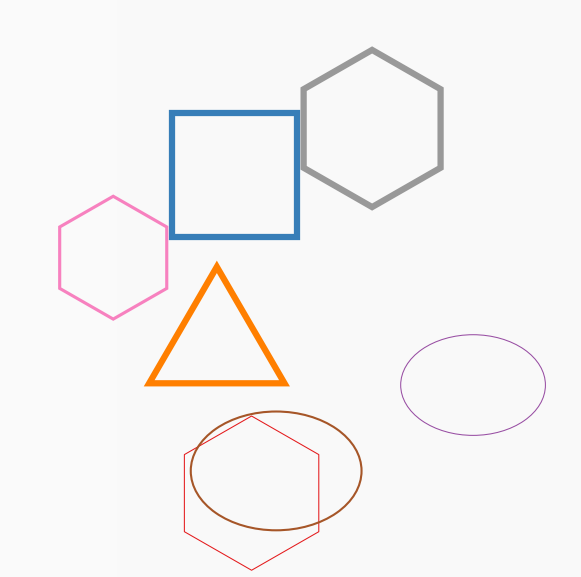[{"shape": "hexagon", "thickness": 0.5, "radius": 0.67, "center": [0.433, 0.145]}, {"shape": "square", "thickness": 3, "radius": 0.54, "center": [0.404, 0.696]}, {"shape": "oval", "thickness": 0.5, "radius": 0.62, "center": [0.814, 0.332]}, {"shape": "triangle", "thickness": 3, "radius": 0.67, "center": [0.373, 0.403]}, {"shape": "oval", "thickness": 1, "radius": 0.73, "center": [0.475, 0.184]}, {"shape": "hexagon", "thickness": 1.5, "radius": 0.53, "center": [0.195, 0.553]}, {"shape": "hexagon", "thickness": 3, "radius": 0.68, "center": [0.64, 0.777]}]